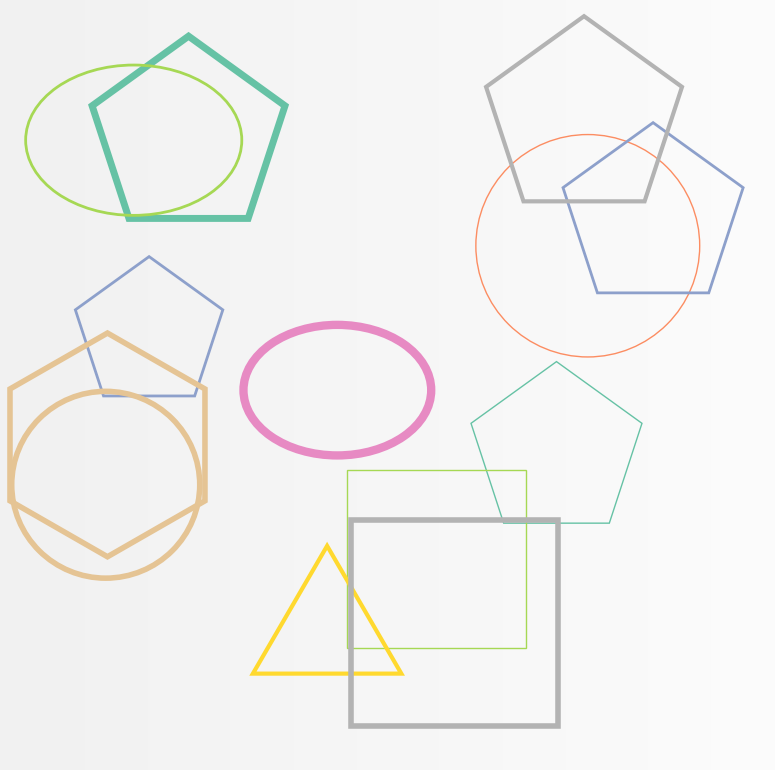[{"shape": "pentagon", "thickness": 0.5, "radius": 0.58, "center": [0.718, 0.414]}, {"shape": "pentagon", "thickness": 2.5, "radius": 0.65, "center": [0.243, 0.822]}, {"shape": "circle", "thickness": 0.5, "radius": 0.72, "center": [0.758, 0.681]}, {"shape": "pentagon", "thickness": 1, "radius": 0.5, "center": [0.192, 0.567]}, {"shape": "pentagon", "thickness": 1, "radius": 0.61, "center": [0.843, 0.719]}, {"shape": "oval", "thickness": 3, "radius": 0.61, "center": [0.435, 0.493]}, {"shape": "oval", "thickness": 1, "radius": 0.7, "center": [0.173, 0.818]}, {"shape": "square", "thickness": 0.5, "radius": 0.58, "center": [0.563, 0.274]}, {"shape": "triangle", "thickness": 1.5, "radius": 0.55, "center": [0.422, 0.18]}, {"shape": "circle", "thickness": 2, "radius": 0.61, "center": [0.136, 0.37]}, {"shape": "hexagon", "thickness": 2, "radius": 0.73, "center": [0.139, 0.422]}, {"shape": "pentagon", "thickness": 1.5, "radius": 0.66, "center": [0.754, 0.846]}, {"shape": "square", "thickness": 2, "radius": 0.67, "center": [0.586, 0.191]}]